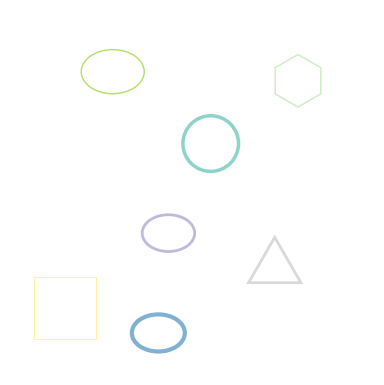[{"shape": "circle", "thickness": 2.5, "radius": 0.36, "center": [0.547, 0.627]}, {"shape": "oval", "thickness": 2, "radius": 0.34, "center": [0.437, 0.394]}, {"shape": "oval", "thickness": 3, "radius": 0.34, "center": [0.411, 0.135]}, {"shape": "oval", "thickness": 1, "radius": 0.41, "center": [0.293, 0.814]}, {"shape": "triangle", "thickness": 2, "radius": 0.39, "center": [0.714, 0.305]}, {"shape": "hexagon", "thickness": 1, "radius": 0.34, "center": [0.774, 0.79]}, {"shape": "square", "thickness": 0.5, "radius": 0.4, "center": [0.169, 0.199]}]